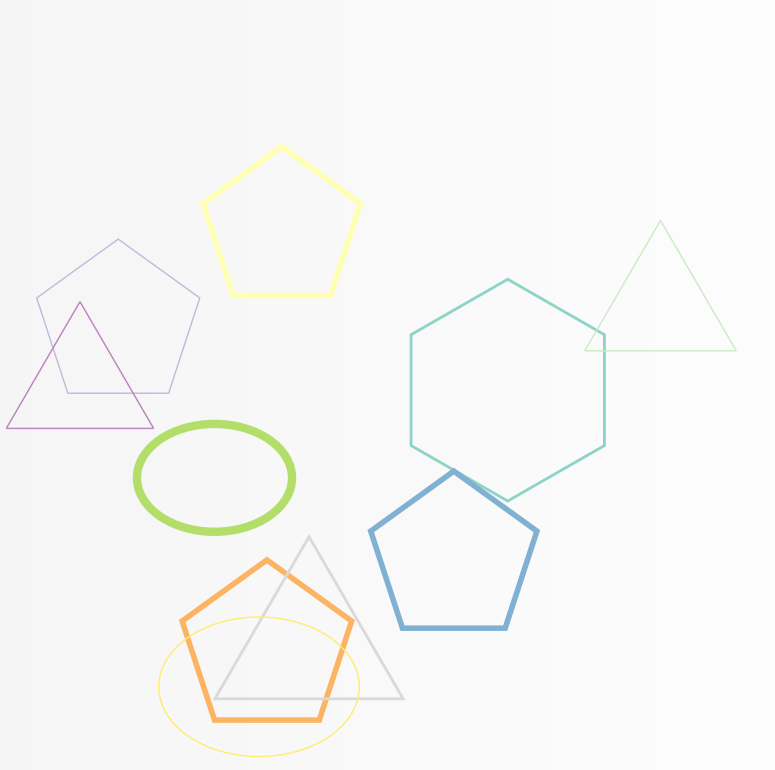[{"shape": "hexagon", "thickness": 1, "radius": 0.72, "center": [0.655, 0.493]}, {"shape": "pentagon", "thickness": 2, "radius": 0.53, "center": [0.364, 0.703]}, {"shape": "pentagon", "thickness": 0.5, "radius": 0.55, "center": [0.153, 0.579]}, {"shape": "pentagon", "thickness": 2, "radius": 0.56, "center": [0.586, 0.275]}, {"shape": "pentagon", "thickness": 2, "radius": 0.57, "center": [0.344, 0.158]}, {"shape": "oval", "thickness": 3, "radius": 0.5, "center": [0.277, 0.379]}, {"shape": "triangle", "thickness": 1, "radius": 0.7, "center": [0.399, 0.163]}, {"shape": "triangle", "thickness": 0.5, "radius": 0.55, "center": [0.103, 0.499]}, {"shape": "triangle", "thickness": 0.5, "radius": 0.56, "center": [0.852, 0.601]}, {"shape": "oval", "thickness": 0.5, "radius": 0.65, "center": [0.334, 0.108]}]